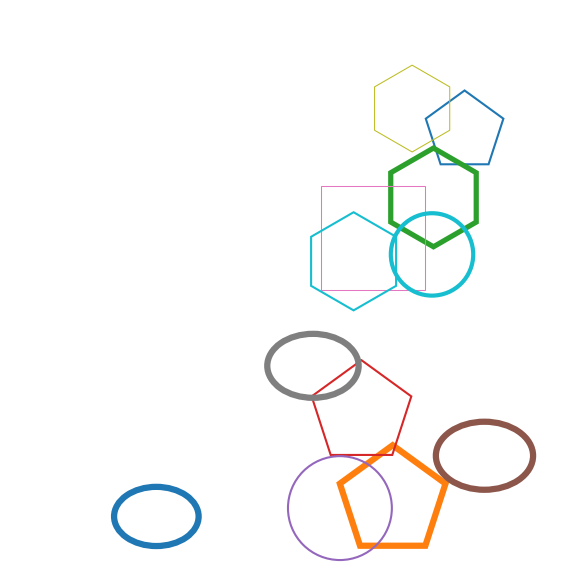[{"shape": "pentagon", "thickness": 1, "radius": 0.35, "center": [0.804, 0.772]}, {"shape": "oval", "thickness": 3, "radius": 0.37, "center": [0.271, 0.105]}, {"shape": "pentagon", "thickness": 3, "radius": 0.48, "center": [0.68, 0.132]}, {"shape": "hexagon", "thickness": 2.5, "radius": 0.43, "center": [0.751, 0.657]}, {"shape": "pentagon", "thickness": 1, "radius": 0.45, "center": [0.626, 0.285]}, {"shape": "circle", "thickness": 1, "radius": 0.45, "center": [0.589, 0.119]}, {"shape": "oval", "thickness": 3, "radius": 0.42, "center": [0.839, 0.21]}, {"shape": "square", "thickness": 0.5, "radius": 0.45, "center": [0.646, 0.587]}, {"shape": "oval", "thickness": 3, "radius": 0.4, "center": [0.542, 0.366]}, {"shape": "hexagon", "thickness": 0.5, "radius": 0.38, "center": [0.714, 0.811]}, {"shape": "hexagon", "thickness": 1, "radius": 0.42, "center": [0.612, 0.547]}, {"shape": "circle", "thickness": 2, "radius": 0.36, "center": [0.748, 0.559]}]